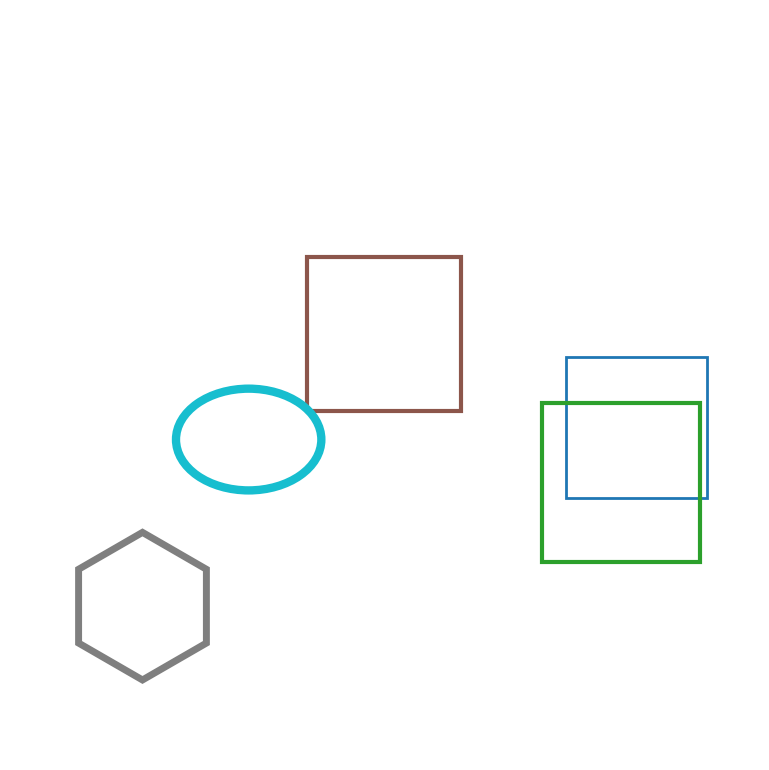[{"shape": "square", "thickness": 1, "radius": 0.46, "center": [0.827, 0.445]}, {"shape": "square", "thickness": 1.5, "radius": 0.52, "center": [0.806, 0.373]}, {"shape": "square", "thickness": 1.5, "radius": 0.5, "center": [0.498, 0.566]}, {"shape": "hexagon", "thickness": 2.5, "radius": 0.48, "center": [0.185, 0.213]}, {"shape": "oval", "thickness": 3, "radius": 0.47, "center": [0.323, 0.429]}]